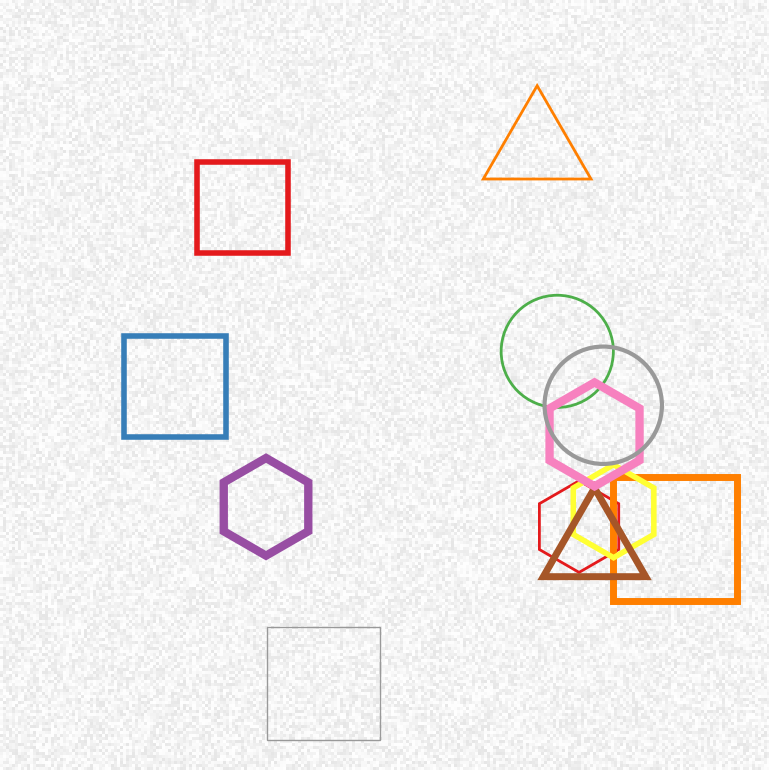[{"shape": "square", "thickness": 2, "radius": 0.3, "center": [0.315, 0.73]}, {"shape": "hexagon", "thickness": 1, "radius": 0.3, "center": [0.752, 0.316]}, {"shape": "square", "thickness": 2, "radius": 0.33, "center": [0.228, 0.498]}, {"shape": "circle", "thickness": 1, "radius": 0.36, "center": [0.724, 0.544]}, {"shape": "hexagon", "thickness": 3, "radius": 0.32, "center": [0.345, 0.342]}, {"shape": "triangle", "thickness": 1, "radius": 0.4, "center": [0.698, 0.808]}, {"shape": "square", "thickness": 2.5, "radius": 0.4, "center": [0.876, 0.3]}, {"shape": "hexagon", "thickness": 2, "radius": 0.3, "center": [0.797, 0.336]}, {"shape": "triangle", "thickness": 2.5, "radius": 0.38, "center": [0.772, 0.289]}, {"shape": "hexagon", "thickness": 3, "radius": 0.34, "center": [0.772, 0.436]}, {"shape": "square", "thickness": 0.5, "radius": 0.37, "center": [0.42, 0.113]}, {"shape": "circle", "thickness": 1.5, "radius": 0.38, "center": [0.783, 0.474]}]